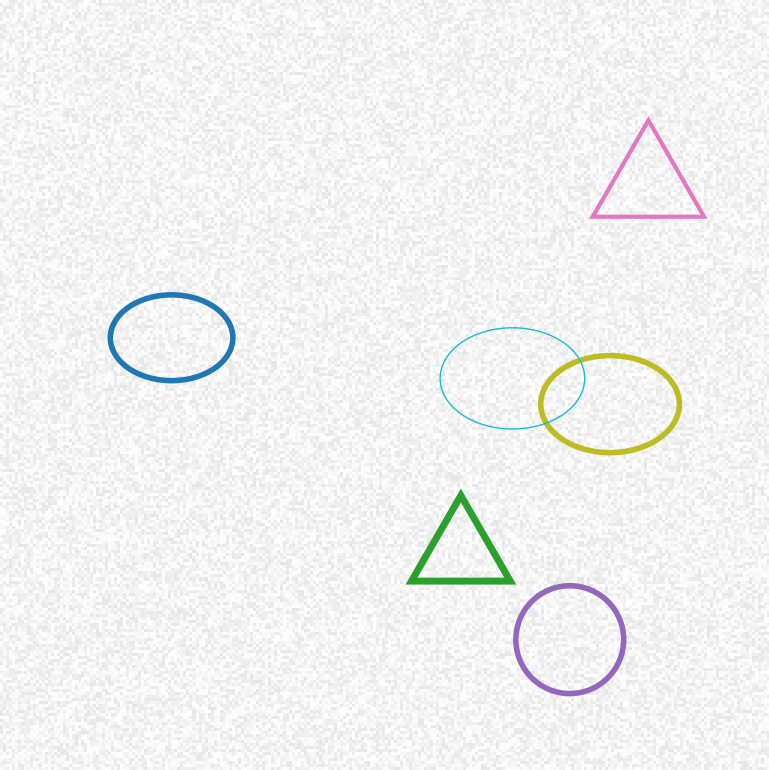[{"shape": "oval", "thickness": 2, "radius": 0.4, "center": [0.223, 0.561]}, {"shape": "triangle", "thickness": 2.5, "radius": 0.37, "center": [0.599, 0.282]}, {"shape": "circle", "thickness": 2, "radius": 0.35, "center": [0.74, 0.169]}, {"shape": "triangle", "thickness": 1.5, "radius": 0.42, "center": [0.842, 0.76]}, {"shape": "oval", "thickness": 2, "radius": 0.45, "center": [0.792, 0.475]}, {"shape": "oval", "thickness": 0.5, "radius": 0.47, "center": [0.665, 0.509]}]